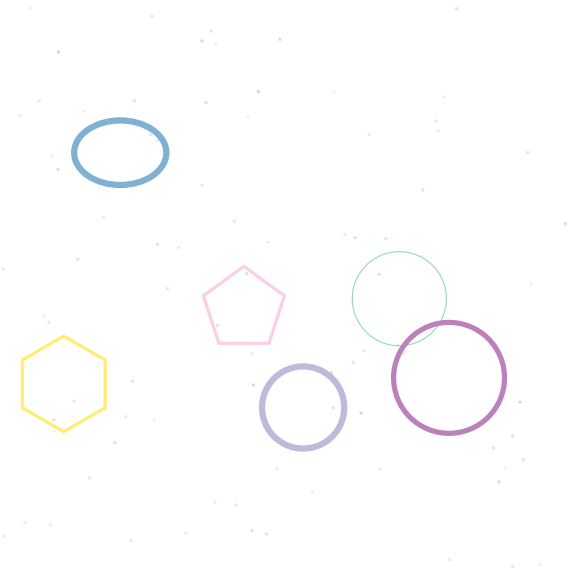[{"shape": "circle", "thickness": 0.5, "radius": 0.41, "center": [0.691, 0.482]}, {"shape": "circle", "thickness": 3, "radius": 0.36, "center": [0.525, 0.294]}, {"shape": "oval", "thickness": 3, "radius": 0.4, "center": [0.208, 0.735]}, {"shape": "pentagon", "thickness": 1.5, "radius": 0.37, "center": [0.422, 0.464]}, {"shape": "circle", "thickness": 2.5, "radius": 0.48, "center": [0.778, 0.345]}, {"shape": "hexagon", "thickness": 1.5, "radius": 0.41, "center": [0.11, 0.334]}]